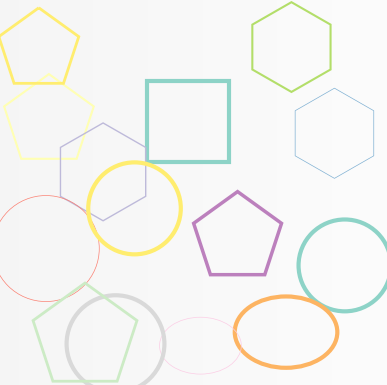[{"shape": "square", "thickness": 3, "radius": 0.53, "center": [0.485, 0.684]}, {"shape": "circle", "thickness": 3, "radius": 0.6, "center": [0.89, 0.311]}, {"shape": "pentagon", "thickness": 1.5, "radius": 0.61, "center": [0.126, 0.686]}, {"shape": "hexagon", "thickness": 1, "radius": 0.64, "center": [0.266, 0.554]}, {"shape": "circle", "thickness": 0.5, "radius": 0.69, "center": [0.118, 0.354]}, {"shape": "hexagon", "thickness": 0.5, "radius": 0.59, "center": [0.863, 0.654]}, {"shape": "oval", "thickness": 3, "radius": 0.66, "center": [0.738, 0.137]}, {"shape": "hexagon", "thickness": 1.5, "radius": 0.58, "center": [0.752, 0.878]}, {"shape": "oval", "thickness": 0.5, "radius": 0.53, "center": [0.517, 0.102]}, {"shape": "circle", "thickness": 3, "radius": 0.63, "center": [0.298, 0.107]}, {"shape": "pentagon", "thickness": 2.5, "radius": 0.6, "center": [0.613, 0.383]}, {"shape": "pentagon", "thickness": 2, "radius": 0.7, "center": [0.219, 0.124]}, {"shape": "pentagon", "thickness": 2, "radius": 0.54, "center": [0.1, 0.871]}, {"shape": "circle", "thickness": 3, "radius": 0.6, "center": [0.347, 0.459]}]